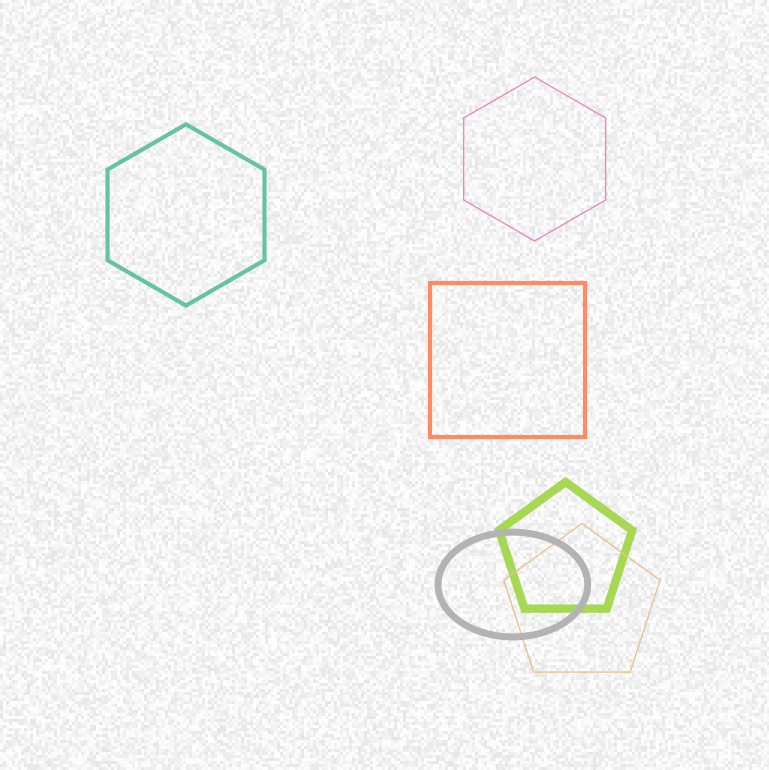[{"shape": "hexagon", "thickness": 1.5, "radius": 0.59, "center": [0.242, 0.721]}, {"shape": "square", "thickness": 1.5, "radius": 0.5, "center": [0.659, 0.533]}, {"shape": "hexagon", "thickness": 0.5, "radius": 0.53, "center": [0.694, 0.794]}, {"shape": "pentagon", "thickness": 3, "radius": 0.45, "center": [0.735, 0.283]}, {"shape": "pentagon", "thickness": 0.5, "radius": 0.53, "center": [0.756, 0.213]}, {"shape": "oval", "thickness": 2.5, "radius": 0.49, "center": [0.666, 0.241]}]